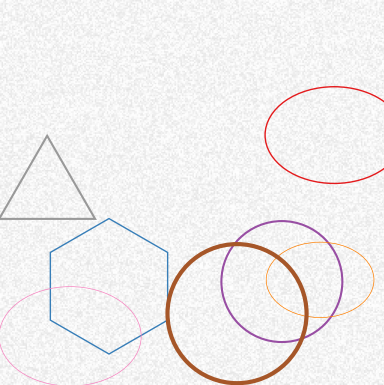[{"shape": "oval", "thickness": 1, "radius": 0.9, "center": [0.868, 0.649]}, {"shape": "hexagon", "thickness": 1, "radius": 0.88, "center": [0.283, 0.256]}, {"shape": "circle", "thickness": 1.5, "radius": 0.79, "center": [0.732, 0.269]}, {"shape": "oval", "thickness": 0.5, "radius": 0.7, "center": [0.831, 0.273]}, {"shape": "circle", "thickness": 3, "radius": 0.9, "center": [0.616, 0.185]}, {"shape": "oval", "thickness": 0.5, "radius": 0.92, "center": [0.182, 0.126]}, {"shape": "triangle", "thickness": 1.5, "radius": 0.72, "center": [0.122, 0.503]}]